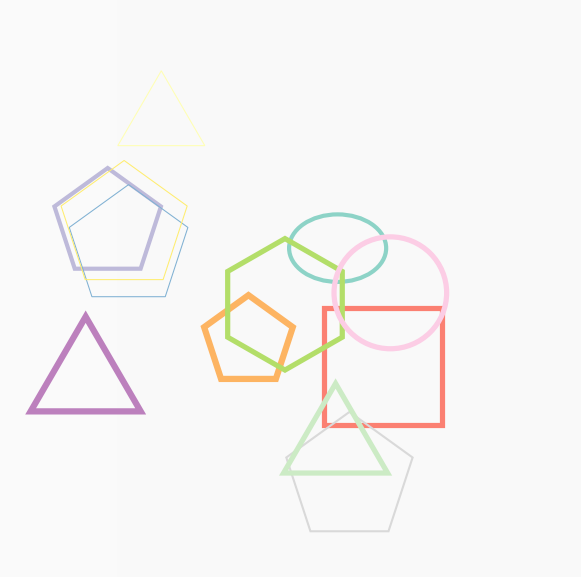[{"shape": "oval", "thickness": 2, "radius": 0.42, "center": [0.581, 0.569]}, {"shape": "triangle", "thickness": 0.5, "radius": 0.43, "center": [0.278, 0.79]}, {"shape": "pentagon", "thickness": 2, "radius": 0.48, "center": [0.185, 0.612]}, {"shape": "square", "thickness": 2.5, "radius": 0.51, "center": [0.659, 0.365]}, {"shape": "pentagon", "thickness": 0.5, "radius": 0.54, "center": [0.221, 0.572]}, {"shape": "pentagon", "thickness": 3, "radius": 0.4, "center": [0.427, 0.408]}, {"shape": "hexagon", "thickness": 2.5, "radius": 0.57, "center": [0.49, 0.472]}, {"shape": "circle", "thickness": 2.5, "radius": 0.48, "center": [0.672, 0.492]}, {"shape": "pentagon", "thickness": 1, "radius": 0.57, "center": [0.601, 0.172]}, {"shape": "triangle", "thickness": 3, "radius": 0.55, "center": [0.147, 0.341]}, {"shape": "triangle", "thickness": 2.5, "radius": 0.52, "center": [0.577, 0.232]}, {"shape": "pentagon", "thickness": 0.5, "radius": 0.57, "center": [0.214, 0.607]}]